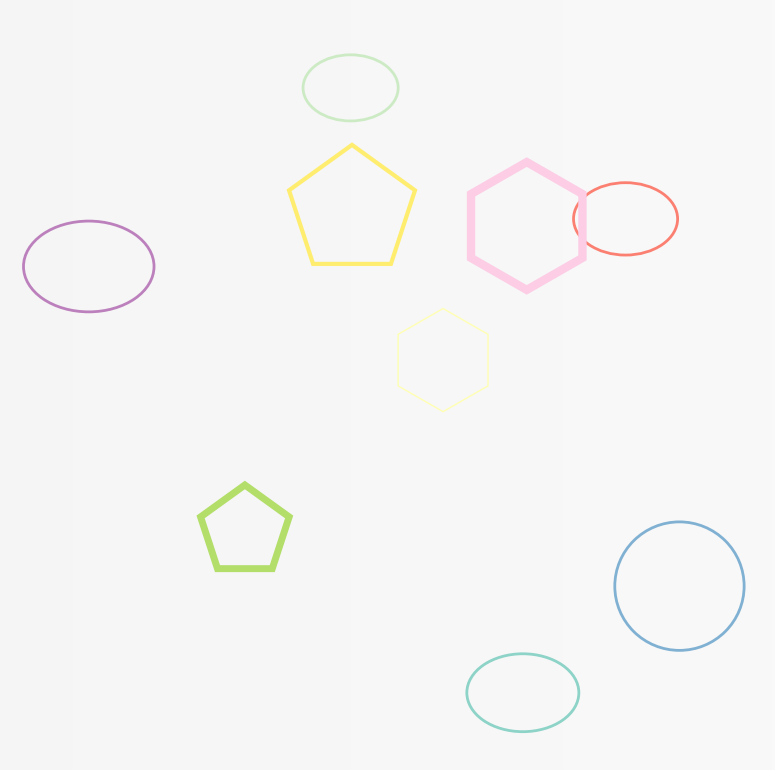[{"shape": "oval", "thickness": 1, "radius": 0.36, "center": [0.675, 0.1]}, {"shape": "hexagon", "thickness": 0.5, "radius": 0.33, "center": [0.572, 0.532]}, {"shape": "oval", "thickness": 1, "radius": 0.34, "center": [0.807, 0.716]}, {"shape": "circle", "thickness": 1, "radius": 0.42, "center": [0.877, 0.239]}, {"shape": "pentagon", "thickness": 2.5, "radius": 0.3, "center": [0.316, 0.31]}, {"shape": "hexagon", "thickness": 3, "radius": 0.41, "center": [0.68, 0.707]}, {"shape": "oval", "thickness": 1, "radius": 0.42, "center": [0.115, 0.654]}, {"shape": "oval", "thickness": 1, "radius": 0.31, "center": [0.452, 0.886]}, {"shape": "pentagon", "thickness": 1.5, "radius": 0.43, "center": [0.454, 0.726]}]